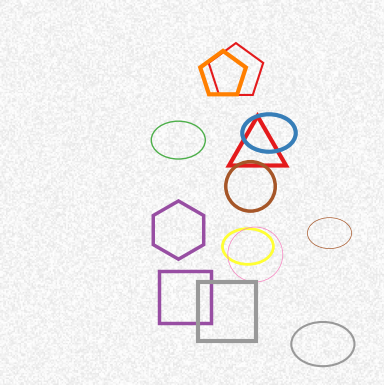[{"shape": "pentagon", "thickness": 1.5, "radius": 0.37, "center": [0.613, 0.814]}, {"shape": "triangle", "thickness": 3, "radius": 0.43, "center": [0.669, 0.613]}, {"shape": "oval", "thickness": 3, "radius": 0.35, "center": [0.699, 0.655]}, {"shape": "oval", "thickness": 1, "radius": 0.35, "center": [0.463, 0.636]}, {"shape": "square", "thickness": 2.5, "radius": 0.34, "center": [0.48, 0.228]}, {"shape": "hexagon", "thickness": 2.5, "radius": 0.38, "center": [0.464, 0.402]}, {"shape": "pentagon", "thickness": 3, "radius": 0.31, "center": [0.579, 0.805]}, {"shape": "oval", "thickness": 2, "radius": 0.33, "center": [0.644, 0.36]}, {"shape": "circle", "thickness": 2.5, "radius": 0.32, "center": [0.651, 0.516]}, {"shape": "oval", "thickness": 0.5, "radius": 0.29, "center": [0.856, 0.394]}, {"shape": "circle", "thickness": 0.5, "radius": 0.36, "center": [0.663, 0.339]}, {"shape": "oval", "thickness": 1.5, "radius": 0.41, "center": [0.839, 0.106]}, {"shape": "square", "thickness": 3, "radius": 0.38, "center": [0.589, 0.191]}]